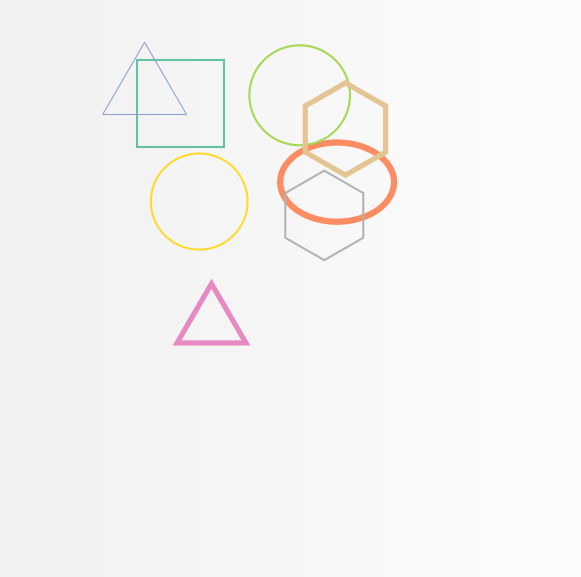[{"shape": "square", "thickness": 1, "radius": 0.37, "center": [0.31, 0.82]}, {"shape": "oval", "thickness": 3, "radius": 0.49, "center": [0.58, 0.684]}, {"shape": "triangle", "thickness": 0.5, "radius": 0.42, "center": [0.249, 0.842]}, {"shape": "triangle", "thickness": 2.5, "radius": 0.34, "center": [0.364, 0.439]}, {"shape": "circle", "thickness": 1, "radius": 0.43, "center": [0.516, 0.834]}, {"shape": "circle", "thickness": 1, "radius": 0.42, "center": [0.343, 0.65]}, {"shape": "hexagon", "thickness": 2.5, "radius": 0.4, "center": [0.594, 0.776]}, {"shape": "hexagon", "thickness": 1, "radius": 0.39, "center": [0.558, 0.626]}]